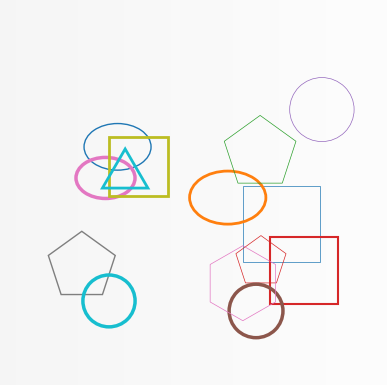[{"shape": "square", "thickness": 0.5, "radius": 0.5, "center": [0.726, 0.417]}, {"shape": "oval", "thickness": 1, "radius": 0.43, "center": [0.303, 0.619]}, {"shape": "oval", "thickness": 2, "radius": 0.49, "center": [0.588, 0.487]}, {"shape": "pentagon", "thickness": 0.5, "radius": 0.49, "center": [0.671, 0.603]}, {"shape": "square", "thickness": 1.5, "radius": 0.44, "center": [0.785, 0.297]}, {"shape": "pentagon", "thickness": 0.5, "radius": 0.34, "center": [0.673, 0.32]}, {"shape": "circle", "thickness": 0.5, "radius": 0.42, "center": [0.831, 0.715]}, {"shape": "circle", "thickness": 2.5, "radius": 0.35, "center": [0.661, 0.192]}, {"shape": "hexagon", "thickness": 0.5, "radius": 0.49, "center": [0.627, 0.264]}, {"shape": "oval", "thickness": 2.5, "radius": 0.38, "center": [0.272, 0.538]}, {"shape": "pentagon", "thickness": 1, "radius": 0.45, "center": [0.211, 0.308]}, {"shape": "square", "thickness": 2, "radius": 0.38, "center": [0.357, 0.567]}, {"shape": "circle", "thickness": 2.5, "radius": 0.34, "center": [0.281, 0.218]}, {"shape": "triangle", "thickness": 2, "radius": 0.34, "center": [0.323, 0.545]}]